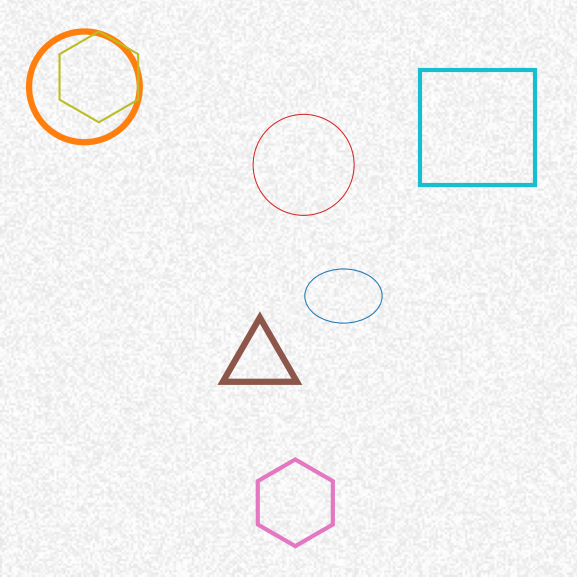[{"shape": "oval", "thickness": 0.5, "radius": 0.33, "center": [0.595, 0.486]}, {"shape": "circle", "thickness": 3, "radius": 0.48, "center": [0.146, 0.849]}, {"shape": "circle", "thickness": 0.5, "radius": 0.44, "center": [0.526, 0.714]}, {"shape": "triangle", "thickness": 3, "radius": 0.37, "center": [0.45, 0.375]}, {"shape": "hexagon", "thickness": 2, "radius": 0.38, "center": [0.511, 0.128]}, {"shape": "hexagon", "thickness": 1, "radius": 0.39, "center": [0.171, 0.866]}, {"shape": "square", "thickness": 2, "radius": 0.5, "center": [0.827, 0.779]}]